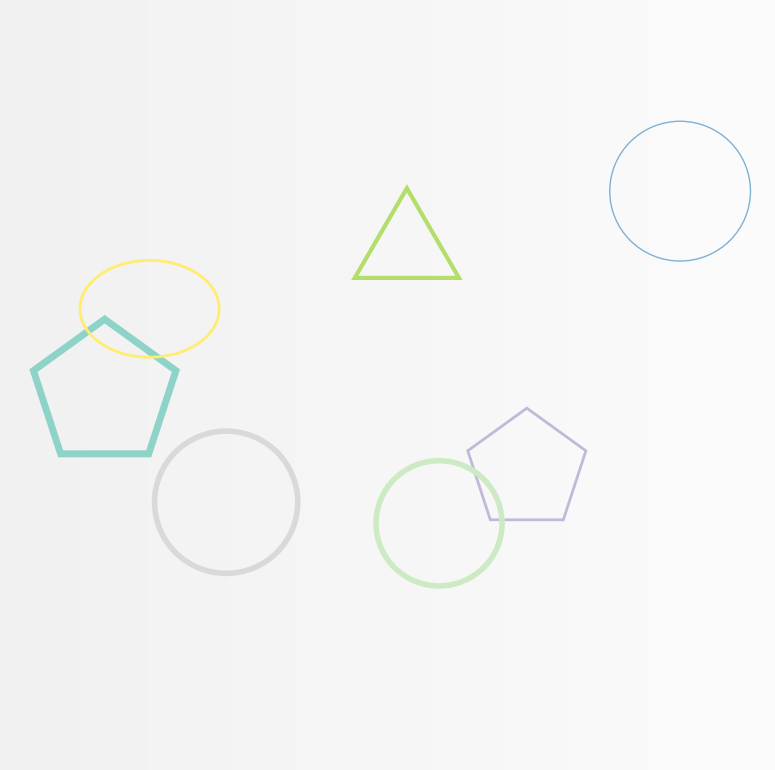[{"shape": "pentagon", "thickness": 2.5, "radius": 0.48, "center": [0.135, 0.489]}, {"shape": "pentagon", "thickness": 1, "radius": 0.4, "center": [0.68, 0.39]}, {"shape": "circle", "thickness": 0.5, "radius": 0.45, "center": [0.878, 0.752]}, {"shape": "triangle", "thickness": 1.5, "radius": 0.39, "center": [0.525, 0.678]}, {"shape": "circle", "thickness": 2, "radius": 0.46, "center": [0.292, 0.348]}, {"shape": "circle", "thickness": 2, "radius": 0.41, "center": [0.566, 0.32]}, {"shape": "oval", "thickness": 1, "radius": 0.45, "center": [0.193, 0.599]}]